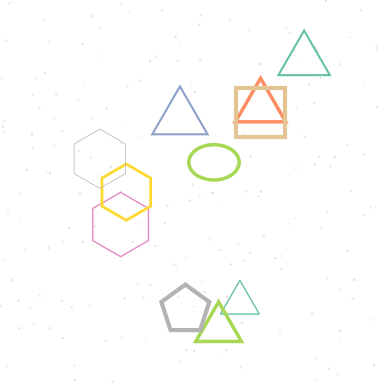[{"shape": "triangle", "thickness": 1, "radius": 0.29, "center": [0.623, 0.213]}, {"shape": "triangle", "thickness": 1.5, "radius": 0.39, "center": [0.79, 0.843]}, {"shape": "triangle", "thickness": 2.5, "radius": 0.38, "center": [0.677, 0.721]}, {"shape": "triangle", "thickness": 1.5, "radius": 0.41, "center": [0.467, 0.693]}, {"shape": "hexagon", "thickness": 1, "radius": 0.42, "center": [0.313, 0.417]}, {"shape": "oval", "thickness": 2.5, "radius": 0.33, "center": [0.556, 0.578]}, {"shape": "triangle", "thickness": 2.5, "radius": 0.34, "center": [0.568, 0.147]}, {"shape": "hexagon", "thickness": 2, "radius": 0.37, "center": [0.328, 0.501]}, {"shape": "square", "thickness": 3, "radius": 0.32, "center": [0.677, 0.707]}, {"shape": "pentagon", "thickness": 3, "radius": 0.33, "center": [0.481, 0.195]}, {"shape": "hexagon", "thickness": 0.5, "radius": 0.38, "center": [0.259, 0.588]}]